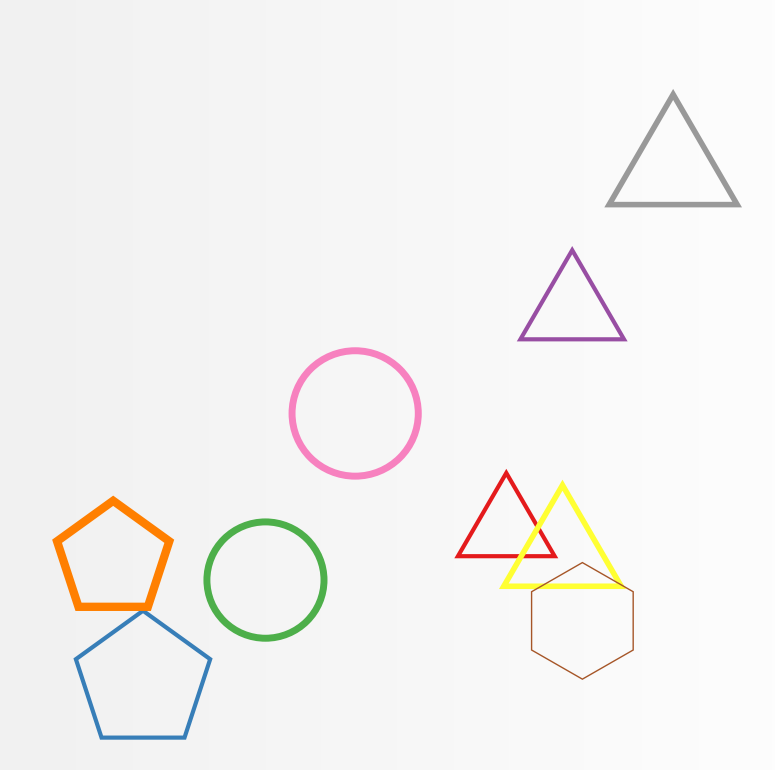[{"shape": "triangle", "thickness": 1.5, "radius": 0.36, "center": [0.653, 0.314]}, {"shape": "pentagon", "thickness": 1.5, "radius": 0.46, "center": [0.185, 0.116]}, {"shape": "circle", "thickness": 2.5, "radius": 0.38, "center": [0.343, 0.247]}, {"shape": "triangle", "thickness": 1.5, "radius": 0.39, "center": [0.738, 0.598]}, {"shape": "pentagon", "thickness": 3, "radius": 0.38, "center": [0.146, 0.274]}, {"shape": "triangle", "thickness": 2, "radius": 0.44, "center": [0.726, 0.282]}, {"shape": "hexagon", "thickness": 0.5, "radius": 0.38, "center": [0.751, 0.194]}, {"shape": "circle", "thickness": 2.5, "radius": 0.41, "center": [0.458, 0.463]}, {"shape": "triangle", "thickness": 2, "radius": 0.48, "center": [0.869, 0.782]}]